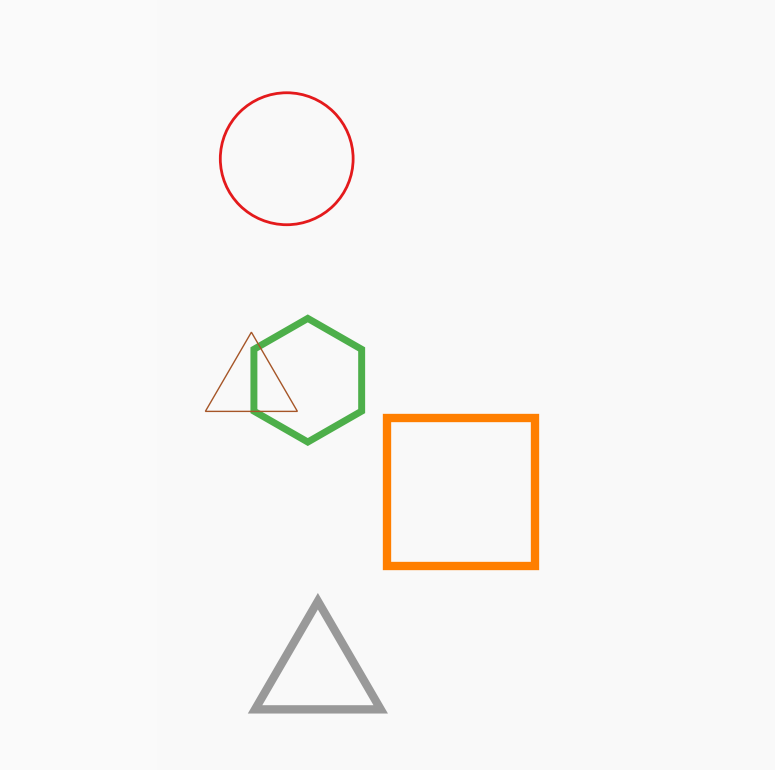[{"shape": "circle", "thickness": 1, "radius": 0.43, "center": [0.37, 0.794]}, {"shape": "hexagon", "thickness": 2.5, "radius": 0.4, "center": [0.397, 0.506]}, {"shape": "square", "thickness": 3, "radius": 0.48, "center": [0.595, 0.361]}, {"shape": "triangle", "thickness": 0.5, "radius": 0.34, "center": [0.324, 0.5]}, {"shape": "triangle", "thickness": 3, "radius": 0.47, "center": [0.41, 0.126]}]